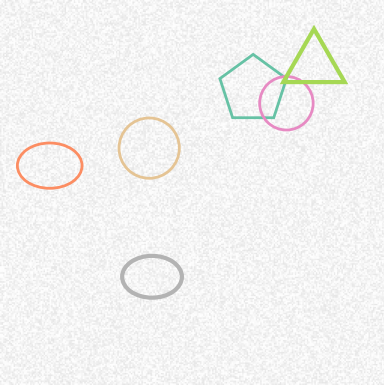[{"shape": "pentagon", "thickness": 2, "radius": 0.45, "center": [0.658, 0.768]}, {"shape": "oval", "thickness": 2, "radius": 0.42, "center": [0.129, 0.57]}, {"shape": "circle", "thickness": 2, "radius": 0.35, "center": [0.744, 0.732]}, {"shape": "triangle", "thickness": 3, "radius": 0.46, "center": [0.816, 0.833]}, {"shape": "circle", "thickness": 2, "radius": 0.39, "center": [0.387, 0.615]}, {"shape": "oval", "thickness": 3, "radius": 0.39, "center": [0.395, 0.281]}]